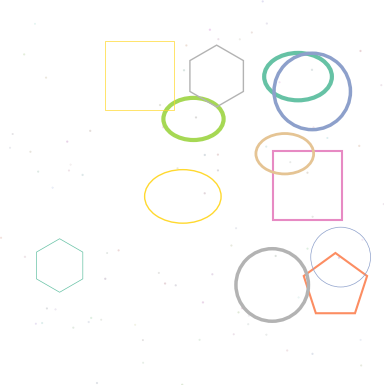[{"shape": "hexagon", "thickness": 0.5, "radius": 0.35, "center": [0.155, 0.31]}, {"shape": "oval", "thickness": 3, "radius": 0.44, "center": [0.774, 0.801]}, {"shape": "pentagon", "thickness": 1.5, "radius": 0.43, "center": [0.871, 0.256]}, {"shape": "circle", "thickness": 2.5, "radius": 0.5, "center": [0.811, 0.763]}, {"shape": "circle", "thickness": 0.5, "radius": 0.39, "center": [0.885, 0.332]}, {"shape": "square", "thickness": 1.5, "radius": 0.45, "center": [0.798, 0.518]}, {"shape": "oval", "thickness": 3, "radius": 0.39, "center": [0.503, 0.691]}, {"shape": "square", "thickness": 0.5, "radius": 0.45, "center": [0.361, 0.804]}, {"shape": "oval", "thickness": 1, "radius": 0.5, "center": [0.475, 0.49]}, {"shape": "oval", "thickness": 2, "radius": 0.37, "center": [0.74, 0.601]}, {"shape": "hexagon", "thickness": 1, "radius": 0.4, "center": [0.563, 0.803]}, {"shape": "circle", "thickness": 2.5, "radius": 0.47, "center": [0.707, 0.26]}]